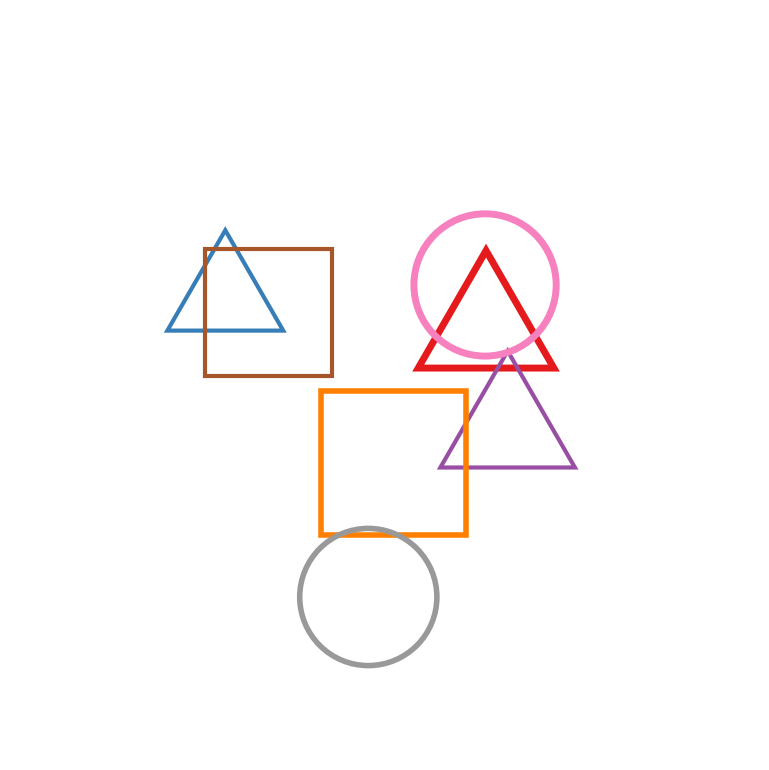[{"shape": "triangle", "thickness": 2.5, "radius": 0.51, "center": [0.631, 0.573]}, {"shape": "triangle", "thickness": 1.5, "radius": 0.43, "center": [0.293, 0.614]}, {"shape": "triangle", "thickness": 1.5, "radius": 0.5, "center": [0.659, 0.443]}, {"shape": "square", "thickness": 2, "radius": 0.47, "center": [0.511, 0.399]}, {"shape": "square", "thickness": 1.5, "radius": 0.41, "center": [0.349, 0.594]}, {"shape": "circle", "thickness": 2.5, "radius": 0.46, "center": [0.63, 0.63]}, {"shape": "circle", "thickness": 2, "radius": 0.45, "center": [0.478, 0.225]}]